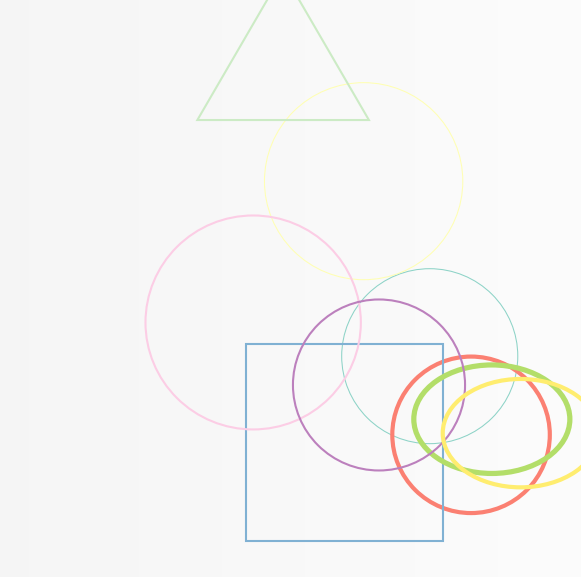[{"shape": "circle", "thickness": 0.5, "radius": 0.76, "center": [0.739, 0.382]}, {"shape": "circle", "thickness": 0.5, "radius": 0.85, "center": [0.626, 0.685]}, {"shape": "circle", "thickness": 2, "radius": 0.68, "center": [0.81, 0.246]}, {"shape": "square", "thickness": 1, "radius": 0.85, "center": [0.593, 0.233]}, {"shape": "oval", "thickness": 2.5, "radius": 0.67, "center": [0.846, 0.273]}, {"shape": "circle", "thickness": 1, "radius": 0.93, "center": [0.436, 0.441]}, {"shape": "circle", "thickness": 1, "radius": 0.74, "center": [0.652, 0.333]}, {"shape": "triangle", "thickness": 1, "radius": 0.85, "center": [0.487, 0.876]}, {"shape": "oval", "thickness": 2, "radius": 0.67, "center": [0.896, 0.249]}]